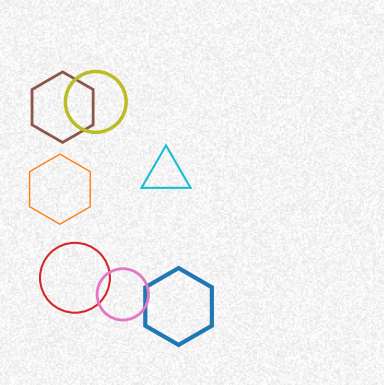[{"shape": "hexagon", "thickness": 3, "radius": 0.5, "center": [0.464, 0.204]}, {"shape": "hexagon", "thickness": 1, "radius": 0.45, "center": [0.156, 0.509]}, {"shape": "circle", "thickness": 1.5, "radius": 0.45, "center": [0.195, 0.279]}, {"shape": "hexagon", "thickness": 2, "radius": 0.46, "center": [0.163, 0.722]}, {"shape": "circle", "thickness": 2, "radius": 0.33, "center": [0.319, 0.235]}, {"shape": "circle", "thickness": 2.5, "radius": 0.39, "center": [0.249, 0.735]}, {"shape": "triangle", "thickness": 1.5, "radius": 0.37, "center": [0.431, 0.549]}]